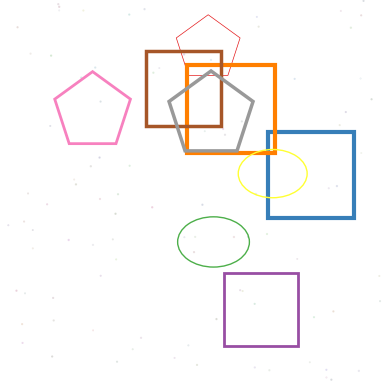[{"shape": "pentagon", "thickness": 0.5, "radius": 0.44, "center": [0.541, 0.875]}, {"shape": "square", "thickness": 3, "radius": 0.56, "center": [0.807, 0.546]}, {"shape": "oval", "thickness": 1, "radius": 0.47, "center": [0.555, 0.372]}, {"shape": "square", "thickness": 2, "radius": 0.48, "center": [0.678, 0.197]}, {"shape": "square", "thickness": 3, "radius": 0.57, "center": [0.6, 0.716]}, {"shape": "oval", "thickness": 1, "radius": 0.45, "center": [0.708, 0.549]}, {"shape": "square", "thickness": 2.5, "radius": 0.49, "center": [0.477, 0.77]}, {"shape": "pentagon", "thickness": 2, "radius": 0.52, "center": [0.24, 0.711]}, {"shape": "pentagon", "thickness": 2.5, "radius": 0.57, "center": [0.548, 0.701]}]